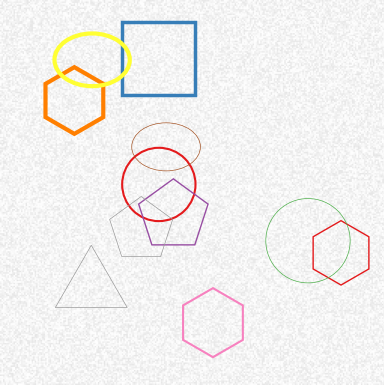[{"shape": "circle", "thickness": 1.5, "radius": 0.48, "center": [0.413, 0.521]}, {"shape": "hexagon", "thickness": 1, "radius": 0.42, "center": [0.886, 0.343]}, {"shape": "square", "thickness": 2.5, "radius": 0.47, "center": [0.412, 0.848]}, {"shape": "circle", "thickness": 0.5, "radius": 0.55, "center": [0.8, 0.375]}, {"shape": "pentagon", "thickness": 1, "radius": 0.47, "center": [0.45, 0.441]}, {"shape": "hexagon", "thickness": 3, "radius": 0.43, "center": [0.193, 0.739]}, {"shape": "oval", "thickness": 3, "radius": 0.49, "center": [0.239, 0.845]}, {"shape": "oval", "thickness": 0.5, "radius": 0.45, "center": [0.431, 0.619]}, {"shape": "hexagon", "thickness": 1.5, "radius": 0.45, "center": [0.553, 0.162]}, {"shape": "pentagon", "thickness": 0.5, "radius": 0.43, "center": [0.367, 0.404]}, {"shape": "triangle", "thickness": 0.5, "radius": 0.54, "center": [0.237, 0.255]}]